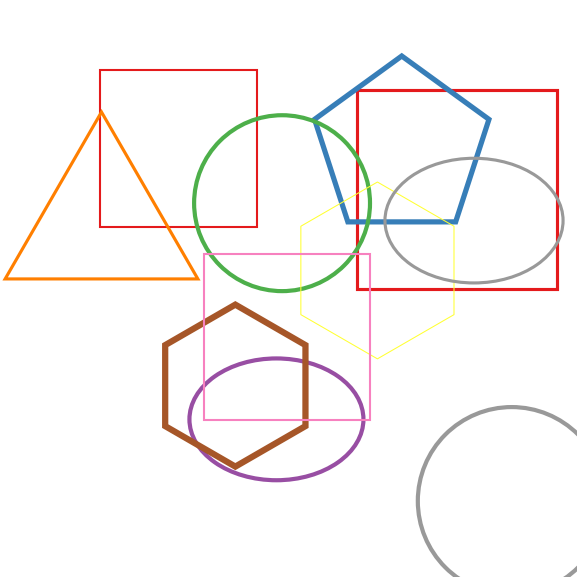[{"shape": "square", "thickness": 1, "radius": 0.68, "center": [0.309, 0.742]}, {"shape": "square", "thickness": 1.5, "radius": 0.86, "center": [0.791, 0.671]}, {"shape": "pentagon", "thickness": 2.5, "radius": 0.79, "center": [0.696, 0.743]}, {"shape": "circle", "thickness": 2, "radius": 0.76, "center": [0.488, 0.647]}, {"shape": "oval", "thickness": 2, "radius": 0.75, "center": [0.479, 0.273]}, {"shape": "triangle", "thickness": 1.5, "radius": 0.96, "center": [0.176, 0.612]}, {"shape": "hexagon", "thickness": 0.5, "radius": 0.77, "center": [0.654, 0.531]}, {"shape": "hexagon", "thickness": 3, "radius": 0.7, "center": [0.407, 0.331]}, {"shape": "square", "thickness": 1, "radius": 0.72, "center": [0.497, 0.415]}, {"shape": "circle", "thickness": 2, "radius": 0.81, "center": [0.886, 0.132]}, {"shape": "oval", "thickness": 1.5, "radius": 0.77, "center": [0.821, 0.617]}]